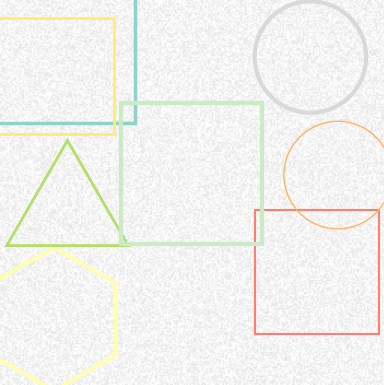[{"shape": "square", "thickness": 2.5, "radius": 1.0, "center": [0.153, 0.879]}, {"shape": "hexagon", "thickness": 3, "radius": 0.93, "center": [0.14, 0.171]}, {"shape": "square", "thickness": 1.5, "radius": 0.81, "center": [0.824, 0.293]}, {"shape": "circle", "thickness": 1, "radius": 0.7, "center": [0.877, 0.545]}, {"shape": "triangle", "thickness": 2, "radius": 0.91, "center": [0.175, 0.453]}, {"shape": "circle", "thickness": 3, "radius": 0.72, "center": [0.806, 0.852]}, {"shape": "square", "thickness": 3, "radius": 0.91, "center": [0.497, 0.55]}, {"shape": "square", "thickness": 2, "radius": 0.75, "center": [0.146, 0.803]}]